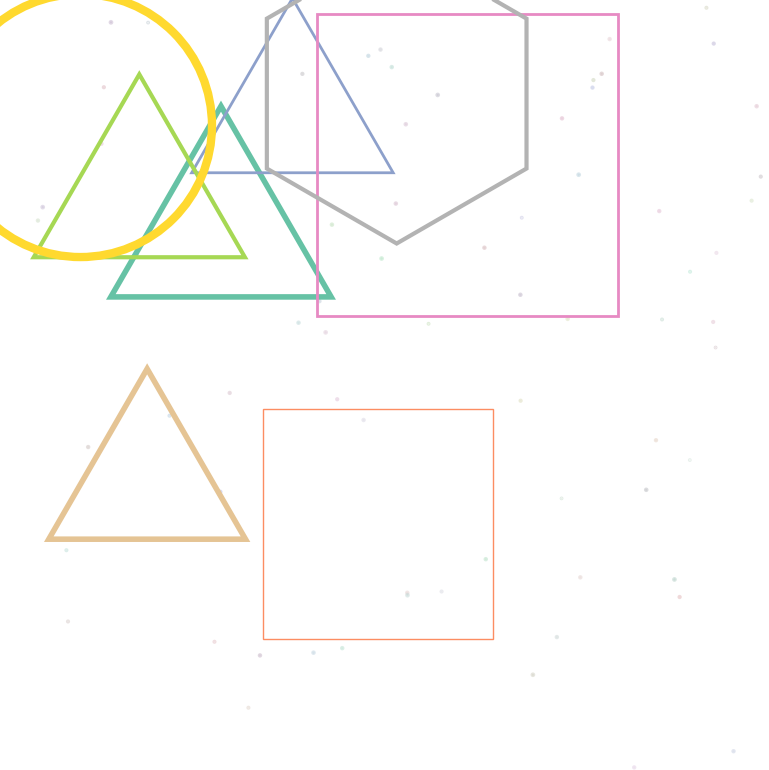[{"shape": "triangle", "thickness": 2, "radius": 0.83, "center": [0.287, 0.697]}, {"shape": "square", "thickness": 0.5, "radius": 0.75, "center": [0.491, 0.32]}, {"shape": "triangle", "thickness": 1, "radius": 0.76, "center": [0.38, 0.851]}, {"shape": "square", "thickness": 1, "radius": 0.98, "center": [0.607, 0.786]}, {"shape": "triangle", "thickness": 1.5, "radius": 0.79, "center": [0.181, 0.745]}, {"shape": "circle", "thickness": 3, "radius": 0.85, "center": [0.105, 0.837]}, {"shape": "triangle", "thickness": 2, "radius": 0.74, "center": [0.191, 0.374]}, {"shape": "hexagon", "thickness": 1.5, "radius": 0.97, "center": [0.515, 0.878]}]